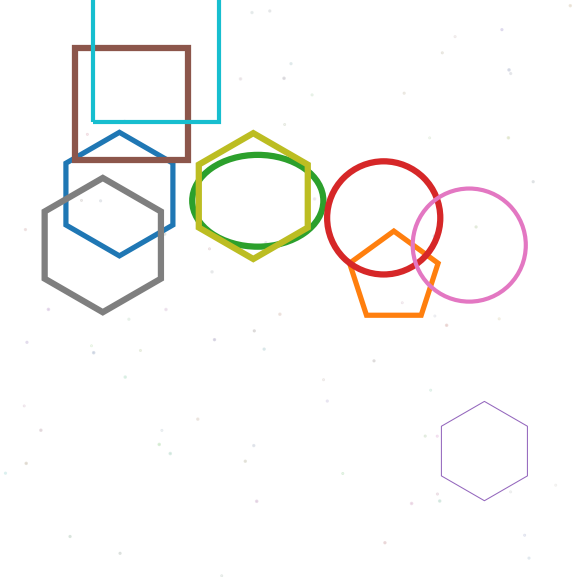[{"shape": "hexagon", "thickness": 2.5, "radius": 0.53, "center": [0.207, 0.663]}, {"shape": "pentagon", "thickness": 2.5, "radius": 0.4, "center": [0.682, 0.518]}, {"shape": "oval", "thickness": 3, "radius": 0.57, "center": [0.446, 0.651]}, {"shape": "circle", "thickness": 3, "radius": 0.49, "center": [0.664, 0.622]}, {"shape": "hexagon", "thickness": 0.5, "radius": 0.43, "center": [0.839, 0.218]}, {"shape": "square", "thickness": 3, "radius": 0.49, "center": [0.228, 0.819]}, {"shape": "circle", "thickness": 2, "radius": 0.49, "center": [0.813, 0.575]}, {"shape": "hexagon", "thickness": 3, "radius": 0.58, "center": [0.178, 0.575]}, {"shape": "hexagon", "thickness": 3, "radius": 0.54, "center": [0.439, 0.66]}, {"shape": "square", "thickness": 2, "radius": 0.54, "center": [0.27, 0.897]}]